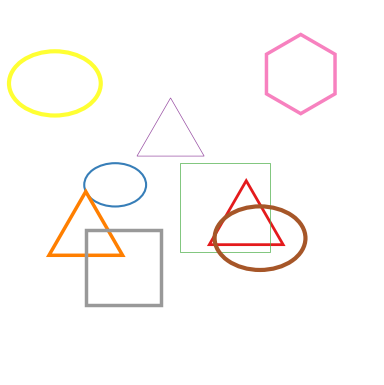[{"shape": "triangle", "thickness": 2, "radius": 0.55, "center": [0.64, 0.42]}, {"shape": "oval", "thickness": 1.5, "radius": 0.4, "center": [0.299, 0.52]}, {"shape": "square", "thickness": 0.5, "radius": 0.58, "center": [0.584, 0.461]}, {"shape": "triangle", "thickness": 0.5, "radius": 0.5, "center": [0.443, 0.645]}, {"shape": "triangle", "thickness": 2.5, "radius": 0.55, "center": [0.223, 0.392]}, {"shape": "oval", "thickness": 3, "radius": 0.6, "center": [0.143, 0.783]}, {"shape": "oval", "thickness": 3, "radius": 0.59, "center": [0.675, 0.381]}, {"shape": "hexagon", "thickness": 2.5, "radius": 0.51, "center": [0.781, 0.808]}, {"shape": "square", "thickness": 2.5, "radius": 0.49, "center": [0.321, 0.304]}]